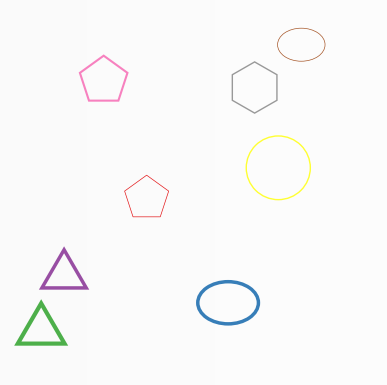[{"shape": "pentagon", "thickness": 0.5, "radius": 0.3, "center": [0.378, 0.485]}, {"shape": "oval", "thickness": 2.5, "radius": 0.39, "center": [0.589, 0.214]}, {"shape": "triangle", "thickness": 3, "radius": 0.35, "center": [0.106, 0.142]}, {"shape": "triangle", "thickness": 2.5, "radius": 0.33, "center": [0.165, 0.285]}, {"shape": "circle", "thickness": 1, "radius": 0.41, "center": [0.718, 0.564]}, {"shape": "oval", "thickness": 0.5, "radius": 0.31, "center": [0.778, 0.884]}, {"shape": "pentagon", "thickness": 1.5, "radius": 0.32, "center": [0.268, 0.791]}, {"shape": "hexagon", "thickness": 1, "radius": 0.33, "center": [0.657, 0.773]}]